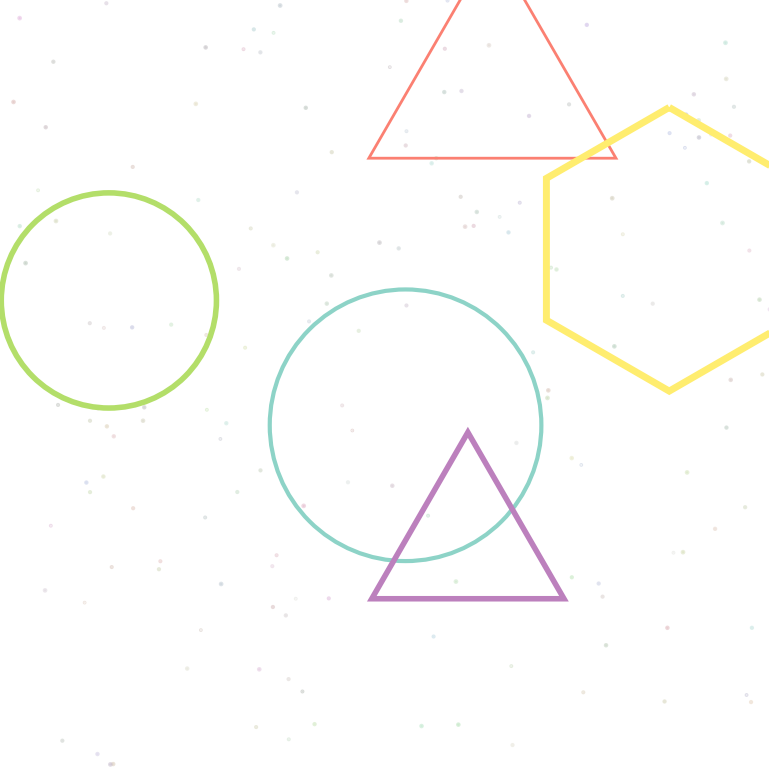[{"shape": "circle", "thickness": 1.5, "radius": 0.88, "center": [0.527, 0.448]}, {"shape": "triangle", "thickness": 1, "radius": 0.93, "center": [0.639, 0.887]}, {"shape": "circle", "thickness": 2, "radius": 0.7, "center": [0.141, 0.61]}, {"shape": "triangle", "thickness": 2, "radius": 0.72, "center": [0.608, 0.294]}, {"shape": "hexagon", "thickness": 2.5, "radius": 0.92, "center": [0.869, 0.676]}]